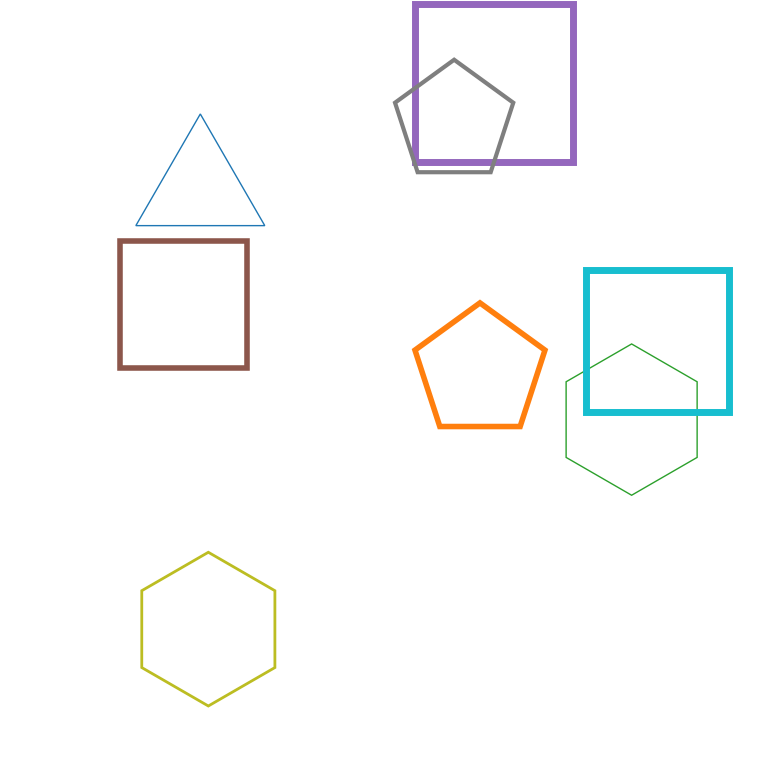[{"shape": "triangle", "thickness": 0.5, "radius": 0.48, "center": [0.26, 0.755]}, {"shape": "pentagon", "thickness": 2, "radius": 0.44, "center": [0.623, 0.518]}, {"shape": "hexagon", "thickness": 0.5, "radius": 0.49, "center": [0.82, 0.455]}, {"shape": "square", "thickness": 2.5, "radius": 0.51, "center": [0.642, 0.892]}, {"shape": "square", "thickness": 2, "radius": 0.41, "center": [0.238, 0.604]}, {"shape": "pentagon", "thickness": 1.5, "radius": 0.4, "center": [0.59, 0.842]}, {"shape": "hexagon", "thickness": 1, "radius": 0.5, "center": [0.271, 0.183]}, {"shape": "square", "thickness": 2.5, "radius": 0.46, "center": [0.854, 0.557]}]